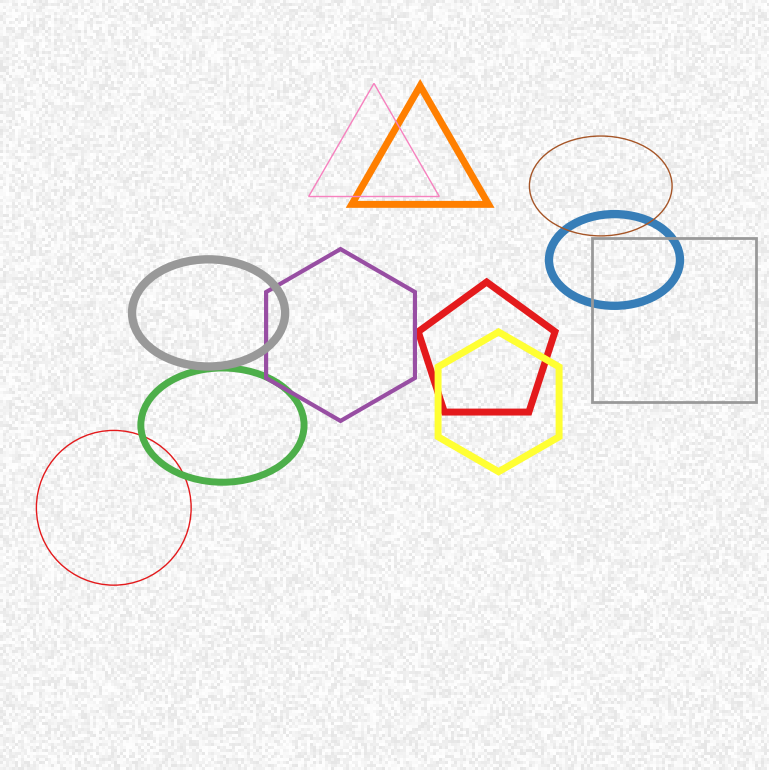[{"shape": "circle", "thickness": 0.5, "radius": 0.5, "center": [0.148, 0.341]}, {"shape": "pentagon", "thickness": 2.5, "radius": 0.47, "center": [0.632, 0.54]}, {"shape": "oval", "thickness": 3, "radius": 0.43, "center": [0.798, 0.662]}, {"shape": "oval", "thickness": 2.5, "radius": 0.53, "center": [0.289, 0.448]}, {"shape": "hexagon", "thickness": 1.5, "radius": 0.56, "center": [0.442, 0.565]}, {"shape": "triangle", "thickness": 2.5, "radius": 0.51, "center": [0.546, 0.786]}, {"shape": "hexagon", "thickness": 2.5, "radius": 0.45, "center": [0.648, 0.478]}, {"shape": "oval", "thickness": 0.5, "radius": 0.46, "center": [0.78, 0.758]}, {"shape": "triangle", "thickness": 0.5, "radius": 0.49, "center": [0.486, 0.794]}, {"shape": "square", "thickness": 1, "radius": 0.53, "center": [0.875, 0.584]}, {"shape": "oval", "thickness": 3, "radius": 0.5, "center": [0.271, 0.594]}]